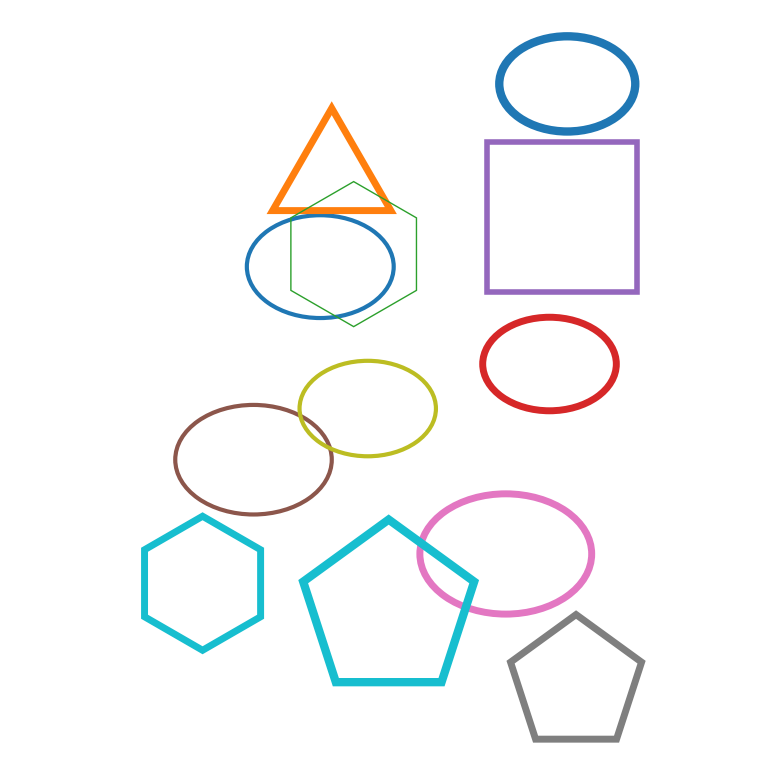[{"shape": "oval", "thickness": 3, "radius": 0.44, "center": [0.737, 0.891]}, {"shape": "oval", "thickness": 1.5, "radius": 0.48, "center": [0.416, 0.654]}, {"shape": "triangle", "thickness": 2.5, "radius": 0.44, "center": [0.431, 0.771]}, {"shape": "hexagon", "thickness": 0.5, "radius": 0.47, "center": [0.459, 0.67]}, {"shape": "oval", "thickness": 2.5, "radius": 0.43, "center": [0.714, 0.527]}, {"shape": "square", "thickness": 2, "radius": 0.49, "center": [0.73, 0.718]}, {"shape": "oval", "thickness": 1.5, "radius": 0.51, "center": [0.329, 0.403]}, {"shape": "oval", "thickness": 2.5, "radius": 0.56, "center": [0.657, 0.281]}, {"shape": "pentagon", "thickness": 2.5, "radius": 0.45, "center": [0.748, 0.112]}, {"shape": "oval", "thickness": 1.5, "radius": 0.44, "center": [0.478, 0.469]}, {"shape": "hexagon", "thickness": 2.5, "radius": 0.44, "center": [0.263, 0.243]}, {"shape": "pentagon", "thickness": 3, "radius": 0.58, "center": [0.505, 0.209]}]